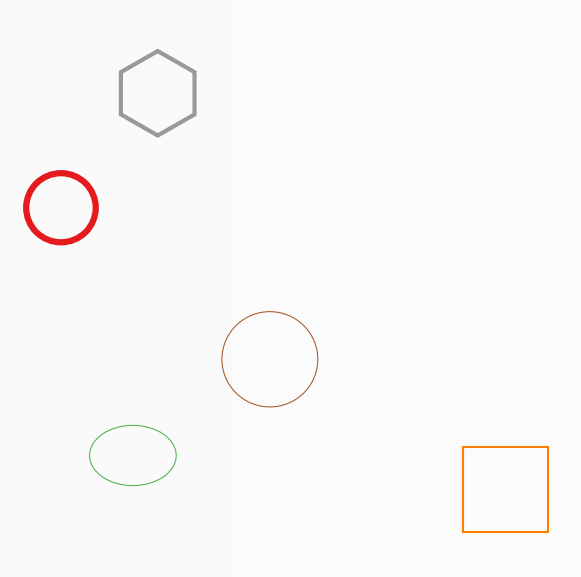[{"shape": "circle", "thickness": 3, "radius": 0.3, "center": [0.105, 0.639]}, {"shape": "oval", "thickness": 0.5, "radius": 0.37, "center": [0.229, 0.21]}, {"shape": "square", "thickness": 1, "radius": 0.37, "center": [0.87, 0.151]}, {"shape": "circle", "thickness": 0.5, "radius": 0.41, "center": [0.464, 0.377]}, {"shape": "hexagon", "thickness": 2, "radius": 0.37, "center": [0.271, 0.838]}]